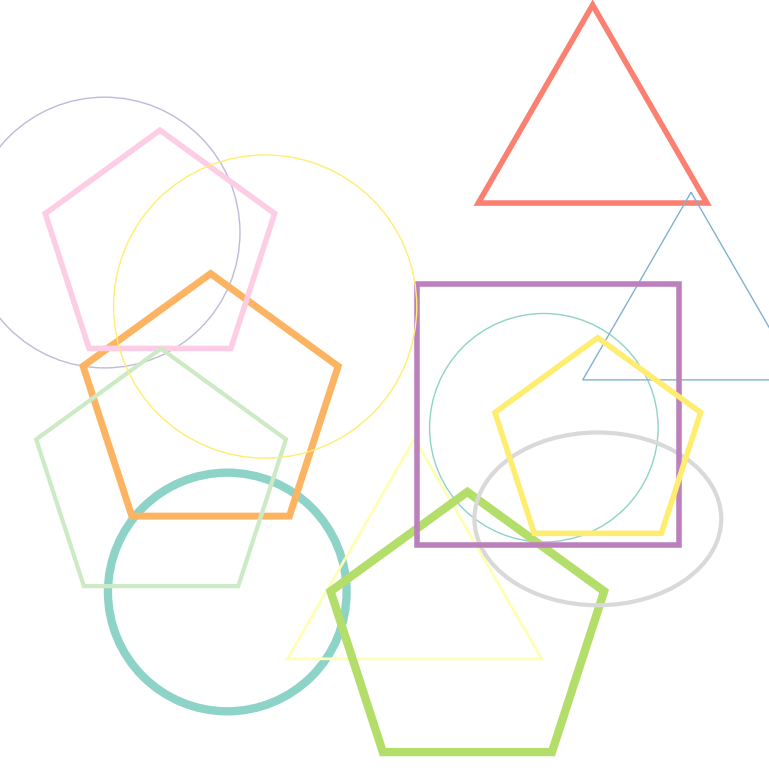[{"shape": "circle", "thickness": 0.5, "radius": 0.74, "center": [0.706, 0.444]}, {"shape": "circle", "thickness": 3, "radius": 0.77, "center": [0.295, 0.231]}, {"shape": "triangle", "thickness": 1, "radius": 0.95, "center": [0.538, 0.24]}, {"shape": "circle", "thickness": 0.5, "radius": 0.88, "center": [0.136, 0.698]}, {"shape": "triangle", "thickness": 2, "radius": 0.86, "center": [0.77, 0.822]}, {"shape": "triangle", "thickness": 0.5, "radius": 0.81, "center": [0.898, 0.588]}, {"shape": "pentagon", "thickness": 2.5, "radius": 0.87, "center": [0.274, 0.471]}, {"shape": "pentagon", "thickness": 3, "radius": 0.93, "center": [0.607, 0.174]}, {"shape": "pentagon", "thickness": 2, "radius": 0.78, "center": [0.208, 0.674]}, {"shape": "oval", "thickness": 1.5, "radius": 0.8, "center": [0.776, 0.326]}, {"shape": "square", "thickness": 2, "radius": 0.85, "center": [0.712, 0.462]}, {"shape": "pentagon", "thickness": 1.5, "radius": 0.85, "center": [0.209, 0.377]}, {"shape": "circle", "thickness": 0.5, "radius": 0.98, "center": [0.344, 0.602]}, {"shape": "pentagon", "thickness": 2, "radius": 0.7, "center": [0.776, 0.421]}]